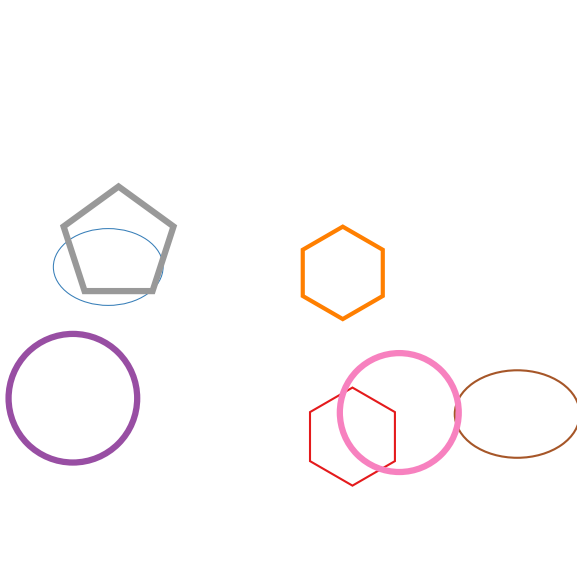[{"shape": "hexagon", "thickness": 1, "radius": 0.42, "center": [0.61, 0.243]}, {"shape": "oval", "thickness": 0.5, "radius": 0.48, "center": [0.187, 0.537]}, {"shape": "circle", "thickness": 3, "radius": 0.56, "center": [0.126, 0.31]}, {"shape": "hexagon", "thickness": 2, "radius": 0.4, "center": [0.594, 0.527]}, {"shape": "oval", "thickness": 1, "radius": 0.54, "center": [0.896, 0.282]}, {"shape": "circle", "thickness": 3, "radius": 0.51, "center": [0.691, 0.285]}, {"shape": "pentagon", "thickness": 3, "radius": 0.5, "center": [0.205, 0.576]}]